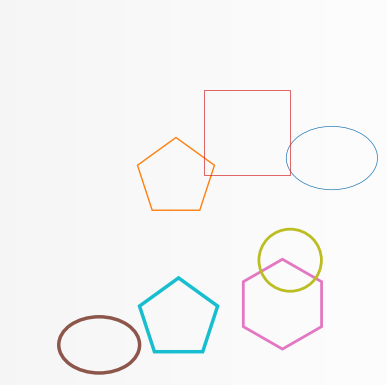[{"shape": "oval", "thickness": 0.5, "radius": 0.59, "center": [0.857, 0.59]}, {"shape": "pentagon", "thickness": 1, "radius": 0.52, "center": [0.454, 0.538]}, {"shape": "square", "thickness": 0.5, "radius": 0.55, "center": [0.637, 0.656]}, {"shape": "oval", "thickness": 2.5, "radius": 0.52, "center": [0.256, 0.104]}, {"shape": "hexagon", "thickness": 2, "radius": 0.58, "center": [0.729, 0.21]}, {"shape": "circle", "thickness": 2, "radius": 0.4, "center": [0.749, 0.324]}, {"shape": "pentagon", "thickness": 2.5, "radius": 0.53, "center": [0.461, 0.172]}]